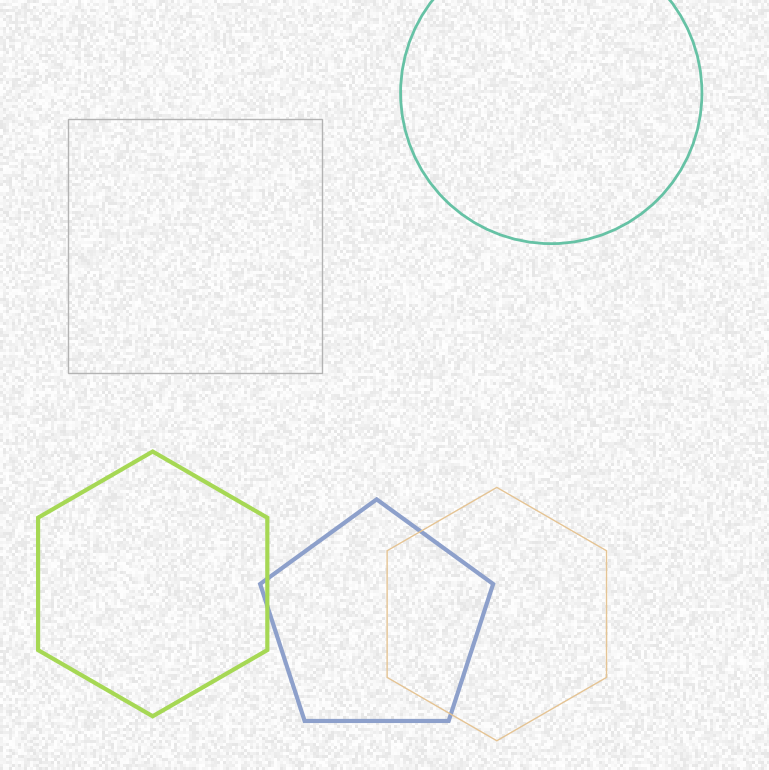[{"shape": "circle", "thickness": 1, "radius": 0.98, "center": [0.716, 0.879]}, {"shape": "pentagon", "thickness": 1.5, "radius": 0.8, "center": [0.489, 0.192]}, {"shape": "hexagon", "thickness": 1.5, "radius": 0.86, "center": [0.198, 0.242]}, {"shape": "hexagon", "thickness": 0.5, "radius": 0.82, "center": [0.645, 0.202]}, {"shape": "square", "thickness": 0.5, "radius": 0.83, "center": [0.253, 0.681]}]